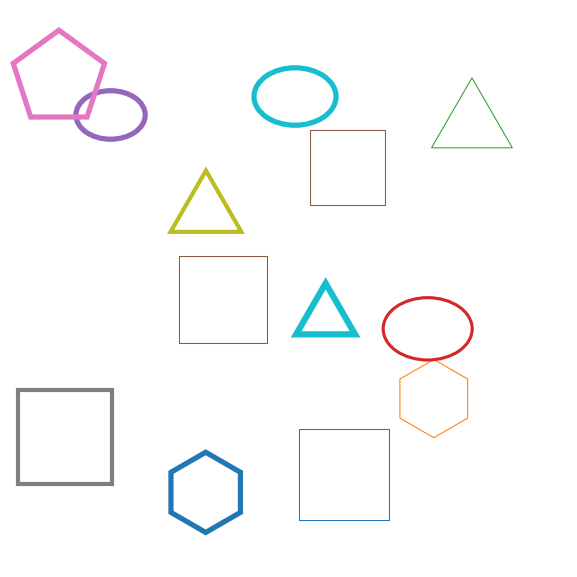[{"shape": "square", "thickness": 0.5, "radius": 0.39, "center": [0.596, 0.177]}, {"shape": "hexagon", "thickness": 2.5, "radius": 0.35, "center": [0.356, 0.147]}, {"shape": "hexagon", "thickness": 0.5, "radius": 0.34, "center": [0.751, 0.309]}, {"shape": "triangle", "thickness": 0.5, "radius": 0.4, "center": [0.817, 0.784]}, {"shape": "oval", "thickness": 1.5, "radius": 0.39, "center": [0.741, 0.43]}, {"shape": "oval", "thickness": 2.5, "radius": 0.3, "center": [0.191, 0.8]}, {"shape": "square", "thickness": 0.5, "radius": 0.38, "center": [0.386, 0.48]}, {"shape": "square", "thickness": 0.5, "radius": 0.33, "center": [0.601, 0.709]}, {"shape": "pentagon", "thickness": 2.5, "radius": 0.42, "center": [0.102, 0.864]}, {"shape": "square", "thickness": 2, "radius": 0.41, "center": [0.113, 0.242]}, {"shape": "triangle", "thickness": 2, "radius": 0.35, "center": [0.357, 0.633]}, {"shape": "triangle", "thickness": 3, "radius": 0.29, "center": [0.564, 0.45]}, {"shape": "oval", "thickness": 2.5, "radius": 0.36, "center": [0.511, 0.832]}]